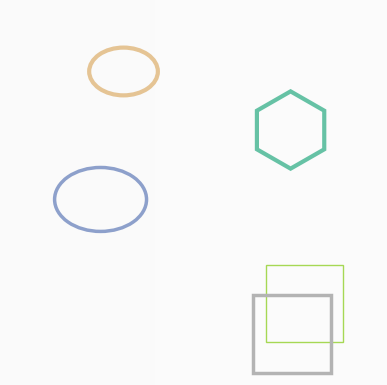[{"shape": "hexagon", "thickness": 3, "radius": 0.5, "center": [0.75, 0.662]}, {"shape": "oval", "thickness": 2.5, "radius": 0.59, "center": [0.26, 0.482]}, {"shape": "square", "thickness": 1, "radius": 0.5, "center": [0.785, 0.212]}, {"shape": "oval", "thickness": 3, "radius": 0.44, "center": [0.319, 0.814]}, {"shape": "square", "thickness": 2.5, "radius": 0.5, "center": [0.753, 0.133]}]